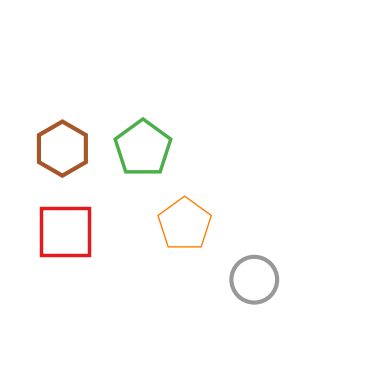[{"shape": "square", "thickness": 2.5, "radius": 0.31, "center": [0.169, 0.398]}, {"shape": "pentagon", "thickness": 2.5, "radius": 0.38, "center": [0.371, 0.615]}, {"shape": "pentagon", "thickness": 1, "radius": 0.36, "center": [0.48, 0.418]}, {"shape": "hexagon", "thickness": 3, "radius": 0.35, "center": [0.162, 0.614]}, {"shape": "circle", "thickness": 3, "radius": 0.3, "center": [0.66, 0.274]}]